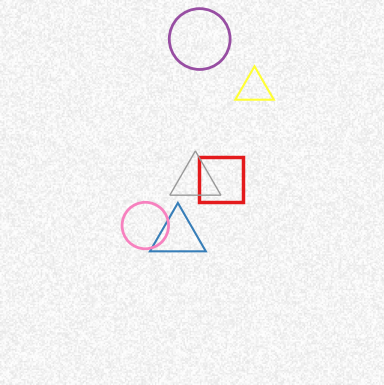[{"shape": "square", "thickness": 2.5, "radius": 0.29, "center": [0.574, 0.534]}, {"shape": "triangle", "thickness": 1.5, "radius": 0.42, "center": [0.462, 0.389]}, {"shape": "circle", "thickness": 2, "radius": 0.39, "center": [0.519, 0.899]}, {"shape": "triangle", "thickness": 1.5, "radius": 0.29, "center": [0.661, 0.77]}, {"shape": "circle", "thickness": 2, "radius": 0.3, "center": [0.377, 0.414]}, {"shape": "triangle", "thickness": 1, "radius": 0.38, "center": [0.507, 0.531]}]